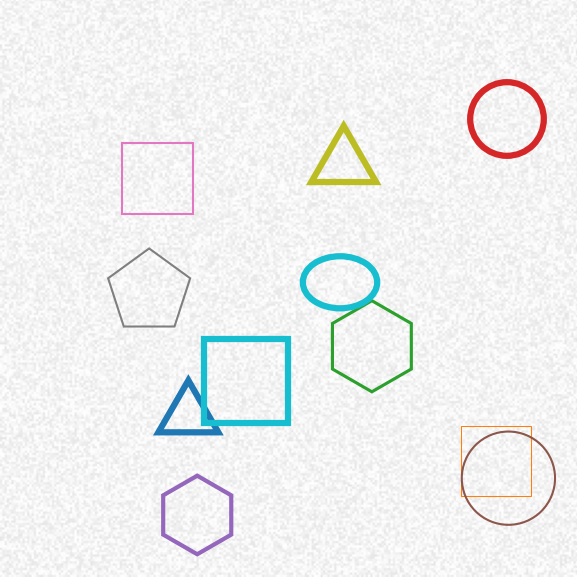[{"shape": "triangle", "thickness": 3, "radius": 0.3, "center": [0.326, 0.28]}, {"shape": "square", "thickness": 0.5, "radius": 0.3, "center": [0.859, 0.201]}, {"shape": "hexagon", "thickness": 1.5, "radius": 0.39, "center": [0.644, 0.4]}, {"shape": "circle", "thickness": 3, "radius": 0.32, "center": [0.878, 0.793]}, {"shape": "hexagon", "thickness": 2, "radius": 0.34, "center": [0.342, 0.107]}, {"shape": "circle", "thickness": 1, "radius": 0.4, "center": [0.88, 0.171]}, {"shape": "square", "thickness": 1, "radius": 0.31, "center": [0.272, 0.69]}, {"shape": "pentagon", "thickness": 1, "radius": 0.37, "center": [0.258, 0.494]}, {"shape": "triangle", "thickness": 3, "radius": 0.32, "center": [0.595, 0.716]}, {"shape": "square", "thickness": 3, "radius": 0.36, "center": [0.426, 0.339]}, {"shape": "oval", "thickness": 3, "radius": 0.32, "center": [0.589, 0.51]}]